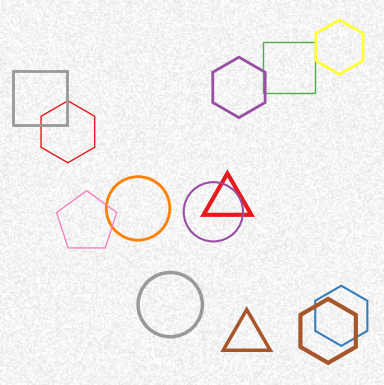[{"shape": "hexagon", "thickness": 1, "radius": 0.4, "center": [0.176, 0.658]}, {"shape": "triangle", "thickness": 3, "radius": 0.36, "center": [0.591, 0.478]}, {"shape": "hexagon", "thickness": 1.5, "radius": 0.39, "center": [0.886, 0.18]}, {"shape": "square", "thickness": 1, "radius": 0.34, "center": [0.75, 0.825]}, {"shape": "hexagon", "thickness": 2, "radius": 0.39, "center": [0.621, 0.773]}, {"shape": "circle", "thickness": 1.5, "radius": 0.38, "center": [0.554, 0.45]}, {"shape": "circle", "thickness": 2, "radius": 0.41, "center": [0.359, 0.459]}, {"shape": "hexagon", "thickness": 2, "radius": 0.35, "center": [0.882, 0.878]}, {"shape": "triangle", "thickness": 2.5, "radius": 0.35, "center": [0.641, 0.125]}, {"shape": "hexagon", "thickness": 3, "radius": 0.42, "center": [0.852, 0.141]}, {"shape": "pentagon", "thickness": 1, "radius": 0.41, "center": [0.225, 0.422]}, {"shape": "circle", "thickness": 2.5, "radius": 0.42, "center": [0.442, 0.209]}, {"shape": "square", "thickness": 2, "radius": 0.35, "center": [0.103, 0.745]}]